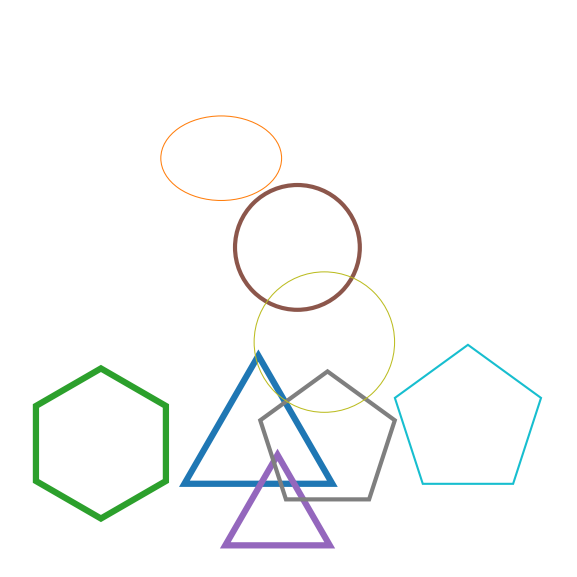[{"shape": "triangle", "thickness": 3, "radius": 0.74, "center": [0.447, 0.235]}, {"shape": "oval", "thickness": 0.5, "radius": 0.52, "center": [0.383, 0.725]}, {"shape": "hexagon", "thickness": 3, "radius": 0.65, "center": [0.175, 0.231]}, {"shape": "triangle", "thickness": 3, "radius": 0.52, "center": [0.481, 0.107]}, {"shape": "circle", "thickness": 2, "radius": 0.54, "center": [0.515, 0.571]}, {"shape": "pentagon", "thickness": 2, "radius": 0.61, "center": [0.567, 0.233]}, {"shape": "circle", "thickness": 0.5, "radius": 0.61, "center": [0.562, 0.407]}, {"shape": "pentagon", "thickness": 1, "radius": 0.67, "center": [0.81, 0.269]}]